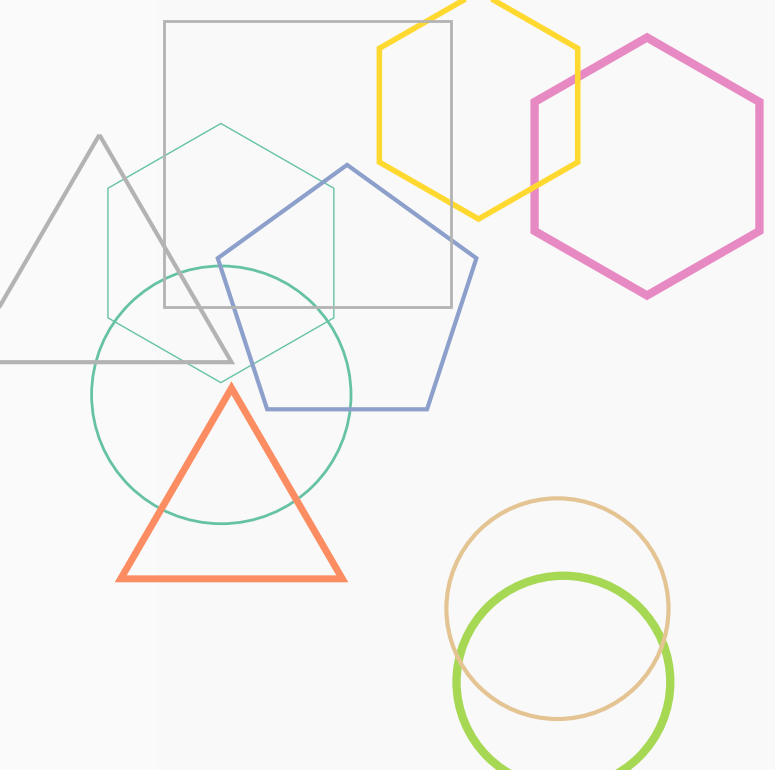[{"shape": "circle", "thickness": 1, "radius": 0.84, "center": [0.286, 0.487]}, {"shape": "hexagon", "thickness": 0.5, "radius": 0.84, "center": [0.285, 0.671]}, {"shape": "triangle", "thickness": 2.5, "radius": 0.83, "center": [0.299, 0.331]}, {"shape": "pentagon", "thickness": 1.5, "radius": 0.88, "center": [0.448, 0.61]}, {"shape": "hexagon", "thickness": 3, "radius": 0.84, "center": [0.835, 0.784]}, {"shape": "circle", "thickness": 3, "radius": 0.69, "center": [0.727, 0.114]}, {"shape": "hexagon", "thickness": 2, "radius": 0.74, "center": [0.617, 0.863]}, {"shape": "circle", "thickness": 1.5, "radius": 0.72, "center": [0.719, 0.21]}, {"shape": "square", "thickness": 1, "radius": 0.93, "center": [0.396, 0.787]}, {"shape": "triangle", "thickness": 1.5, "radius": 0.98, "center": [0.128, 0.628]}]